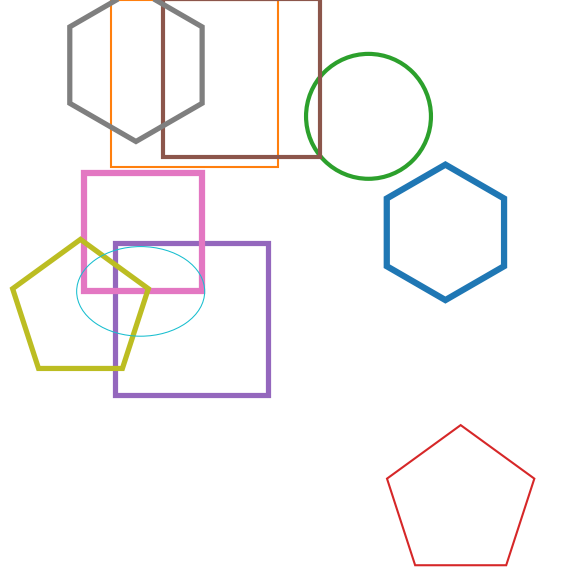[{"shape": "hexagon", "thickness": 3, "radius": 0.59, "center": [0.771, 0.597]}, {"shape": "square", "thickness": 1, "radius": 0.72, "center": [0.337, 0.855]}, {"shape": "circle", "thickness": 2, "radius": 0.54, "center": [0.638, 0.798]}, {"shape": "pentagon", "thickness": 1, "radius": 0.67, "center": [0.798, 0.129]}, {"shape": "square", "thickness": 2.5, "radius": 0.66, "center": [0.332, 0.447]}, {"shape": "square", "thickness": 2, "radius": 0.68, "center": [0.418, 0.864]}, {"shape": "square", "thickness": 3, "radius": 0.51, "center": [0.247, 0.598]}, {"shape": "hexagon", "thickness": 2.5, "radius": 0.66, "center": [0.235, 0.886]}, {"shape": "pentagon", "thickness": 2.5, "radius": 0.62, "center": [0.139, 0.461]}, {"shape": "oval", "thickness": 0.5, "radius": 0.55, "center": [0.244, 0.495]}]